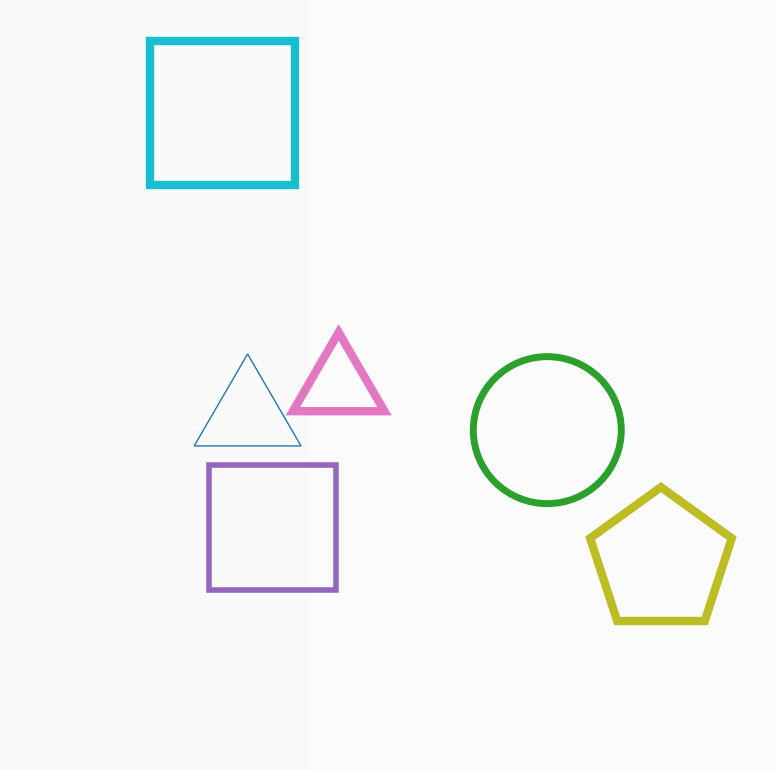[{"shape": "triangle", "thickness": 0.5, "radius": 0.4, "center": [0.319, 0.461]}, {"shape": "circle", "thickness": 2.5, "radius": 0.48, "center": [0.706, 0.441]}, {"shape": "square", "thickness": 2, "radius": 0.41, "center": [0.351, 0.315]}, {"shape": "triangle", "thickness": 3, "radius": 0.34, "center": [0.437, 0.5]}, {"shape": "pentagon", "thickness": 3, "radius": 0.48, "center": [0.853, 0.271]}, {"shape": "square", "thickness": 3, "radius": 0.47, "center": [0.287, 0.853]}]